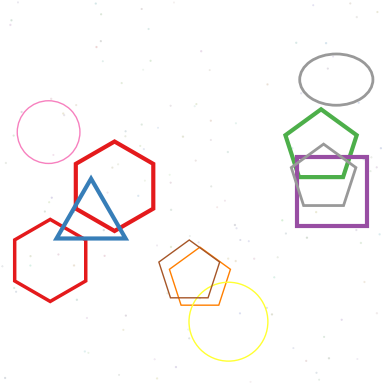[{"shape": "hexagon", "thickness": 2.5, "radius": 0.53, "center": [0.13, 0.324]}, {"shape": "hexagon", "thickness": 3, "radius": 0.58, "center": [0.298, 0.516]}, {"shape": "triangle", "thickness": 3, "radius": 0.52, "center": [0.237, 0.432]}, {"shape": "pentagon", "thickness": 3, "radius": 0.49, "center": [0.834, 0.619]}, {"shape": "square", "thickness": 3, "radius": 0.45, "center": [0.862, 0.503]}, {"shape": "pentagon", "thickness": 1, "radius": 0.42, "center": [0.519, 0.275]}, {"shape": "circle", "thickness": 1, "radius": 0.51, "center": [0.593, 0.164]}, {"shape": "pentagon", "thickness": 1, "radius": 0.42, "center": [0.492, 0.294]}, {"shape": "circle", "thickness": 1, "radius": 0.41, "center": [0.126, 0.657]}, {"shape": "pentagon", "thickness": 2, "radius": 0.44, "center": [0.84, 0.538]}, {"shape": "oval", "thickness": 2, "radius": 0.48, "center": [0.874, 0.793]}]